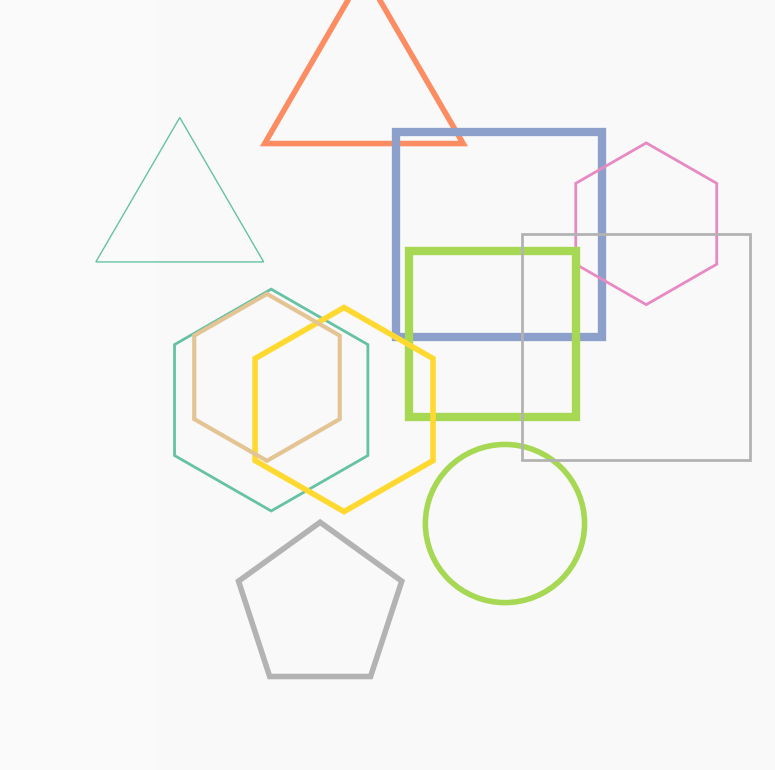[{"shape": "triangle", "thickness": 0.5, "radius": 0.63, "center": [0.232, 0.722]}, {"shape": "hexagon", "thickness": 1, "radius": 0.72, "center": [0.35, 0.48]}, {"shape": "triangle", "thickness": 2, "radius": 0.74, "center": [0.47, 0.888]}, {"shape": "square", "thickness": 3, "radius": 0.66, "center": [0.644, 0.695]}, {"shape": "hexagon", "thickness": 1, "radius": 0.53, "center": [0.834, 0.709]}, {"shape": "square", "thickness": 3, "radius": 0.54, "center": [0.636, 0.566]}, {"shape": "circle", "thickness": 2, "radius": 0.51, "center": [0.652, 0.32]}, {"shape": "hexagon", "thickness": 2, "radius": 0.66, "center": [0.444, 0.468]}, {"shape": "hexagon", "thickness": 1.5, "radius": 0.54, "center": [0.344, 0.51]}, {"shape": "pentagon", "thickness": 2, "radius": 0.55, "center": [0.413, 0.211]}, {"shape": "square", "thickness": 1, "radius": 0.73, "center": [0.821, 0.549]}]